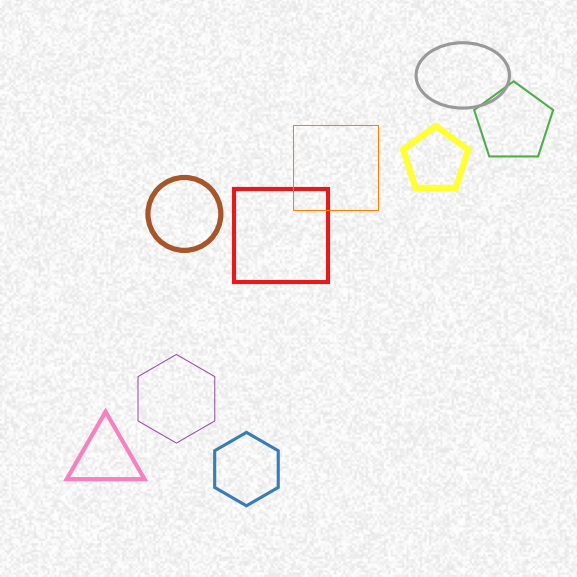[{"shape": "square", "thickness": 2, "radius": 0.4, "center": [0.487, 0.591]}, {"shape": "hexagon", "thickness": 1.5, "radius": 0.32, "center": [0.427, 0.187]}, {"shape": "pentagon", "thickness": 1, "radius": 0.36, "center": [0.889, 0.786]}, {"shape": "hexagon", "thickness": 0.5, "radius": 0.38, "center": [0.305, 0.309]}, {"shape": "square", "thickness": 0.5, "radius": 0.37, "center": [0.582, 0.708]}, {"shape": "pentagon", "thickness": 3, "radius": 0.3, "center": [0.755, 0.722]}, {"shape": "circle", "thickness": 2.5, "radius": 0.32, "center": [0.319, 0.629]}, {"shape": "triangle", "thickness": 2, "radius": 0.39, "center": [0.183, 0.208]}, {"shape": "oval", "thickness": 1.5, "radius": 0.4, "center": [0.801, 0.869]}]